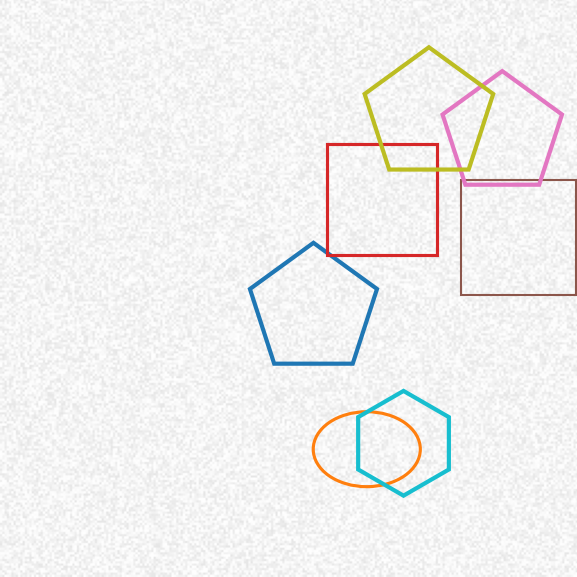[{"shape": "pentagon", "thickness": 2, "radius": 0.58, "center": [0.543, 0.463]}, {"shape": "oval", "thickness": 1.5, "radius": 0.46, "center": [0.635, 0.221]}, {"shape": "square", "thickness": 1.5, "radius": 0.48, "center": [0.662, 0.654]}, {"shape": "square", "thickness": 1, "radius": 0.5, "center": [0.898, 0.588]}, {"shape": "pentagon", "thickness": 2, "radius": 0.54, "center": [0.87, 0.767]}, {"shape": "pentagon", "thickness": 2, "radius": 0.59, "center": [0.743, 0.8]}, {"shape": "hexagon", "thickness": 2, "radius": 0.45, "center": [0.699, 0.232]}]